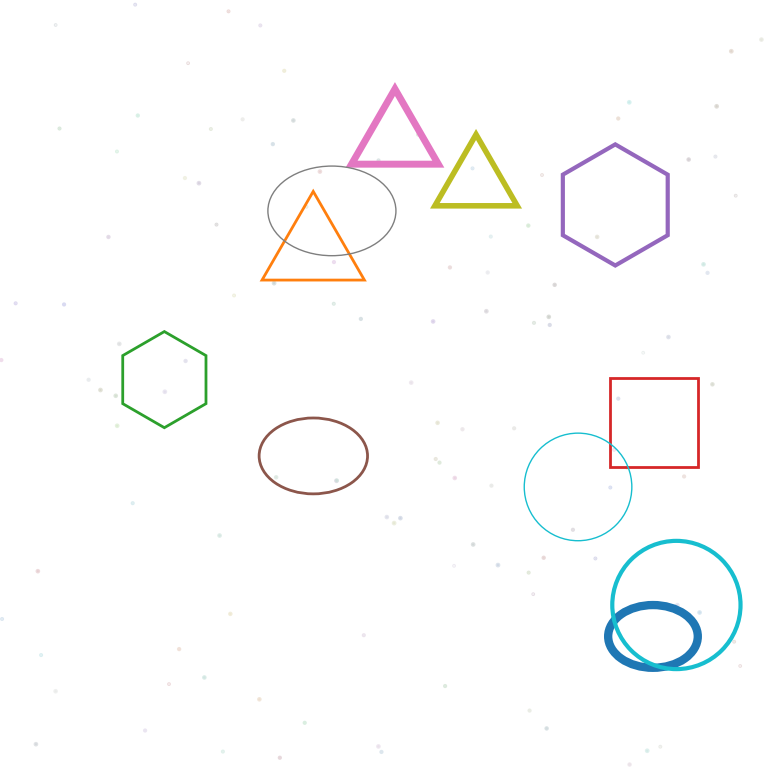[{"shape": "oval", "thickness": 3, "radius": 0.29, "center": [0.848, 0.173]}, {"shape": "triangle", "thickness": 1, "radius": 0.38, "center": [0.407, 0.675]}, {"shape": "hexagon", "thickness": 1, "radius": 0.31, "center": [0.213, 0.507]}, {"shape": "square", "thickness": 1, "radius": 0.29, "center": [0.849, 0.451]}, {"shape": "hexagon", "thickness": 1.5, "radius": 0.39, "center": [0.799, 0.734]}, {"shape": "oval", "thickness": 1, "radius": 0.35, "center": [0.407, 0.408]}, {"shape": "triangle", "thickness": 2.5, "radius": 0.33, "center": [0.513, 0.819]}, {"shape": "oval", "thickness": 0.5, "radius": 0.42, "center": [0.431, 0.726]}, {"shape": "triangle", "thickness": 2, "radius": 0.31, "center": [0.618, 0.764]}, {"shape": "circle", "thickness": 1.5, "radius": 0.42, "center": [0.878, 0.214]}, {"shape": "circle", "thickness": 0.5, "radius": 0.35, "center": [0.751, 0.368]}]